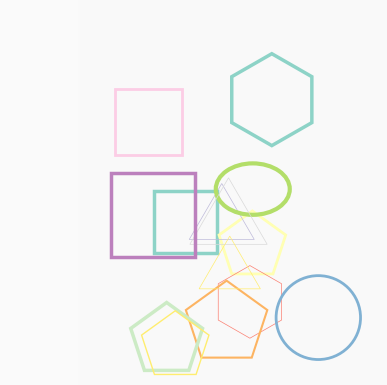[{"shape": "square", "thickness": 2.5, "radius": 0.4, "center": [0.479, 0.423]}, {"shape": "hexagon", "thickness": 2.5, "radius": 0.6, "center": [0.701, 0.741]}, {"shape": "pentagon", "thickness": 2, "radius": 0.45, "center": [0.651, 0.362]}, {"shape": "triangle", "thickness": 0.5, "radius": 0.48, "center": [0.572, 0.426]}, {"shape": "hexagon", "thickness": 0.5, "radius": 0.47, "center": [0.645, 0.216]}, {"shape": "circle", "thickness": 2, "radius": 0.54, "center": [0.821, 0.175]}, {"shape": "pentagon", "thickness": 1.5, "radius": 0.55, "center": [0.585, 0.161]}, {"shape": "oval", "thickness": 3, "radius": 0.48, "center": [0.652, 0.509]}, {"shape": "square", "thickness": 2, "radius": 0.43, "center": [0.384, 0.683]}, {"shape": "triangle", "thickness": 0.5, "radius": 0.58, "center": [0.59, 0.423]}, {"shape": "square", "thickness": 2.5, "radius": 0.54, "center": [0.394, 0.441]}, {"shape": "pentagon", "thickness": 2.5, "radius": 0.49, "center": [0.43, 0.117]}, {"shape": "pentagon", "thickness": 1, "radius": 0.46, "center": [0.452, 0.101]}, {"shape": "triangle", "thickness": 0.5, "radius": 0.46, "center": [0.593, 0.295]}]